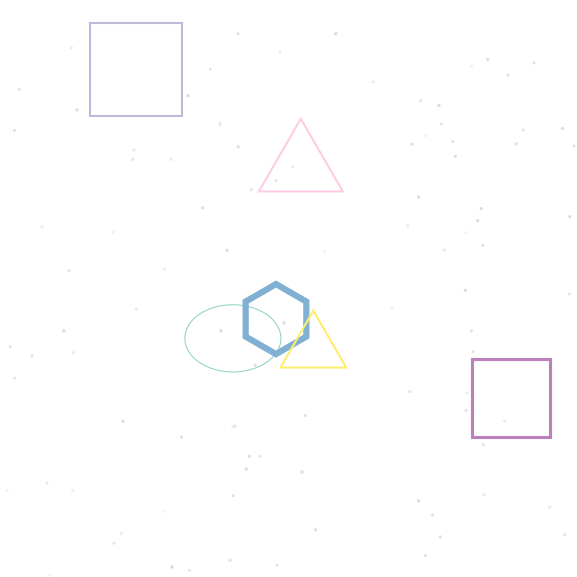[{"shape": "oval", "thickness": 0.5, "radius": 0.42, "center": [0.403, 0.413]}, {"shape": "square", "thickness": 1, "radius": 0.4, "center": [0.236, 0.879]}, {"shape": "hexagon", "thickness": 3, "radius": 0.3, "center": [0.478, 0.447]}, {"shape": "triangle", "thickness": 1, "radius": 0.42, "center": [0.521, 0.71]}, {"shape": "square", "thickness": 1.5, "radius": 0.34, "center": [0.884, 0.31]}, {"shape": "triangle", "thickness": 1, "radius": 0.33, "center": [0.543, 0.396]}]